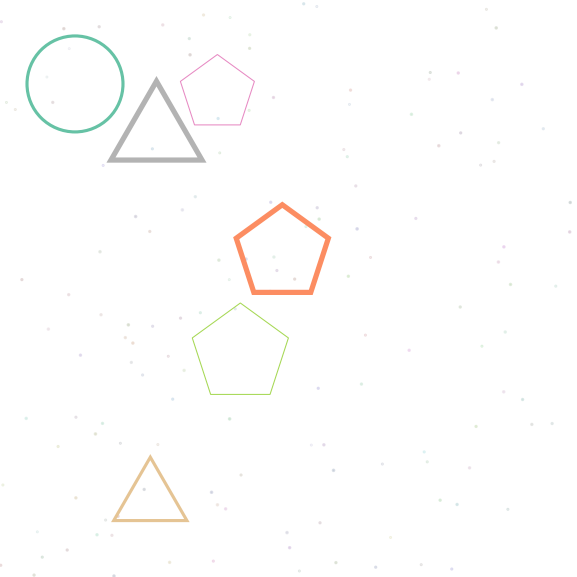[{"shape": "circle", "thickness": 1.5, "radius": 0.42, "center": [0.13, 0.854]}, {"shape": "pentagon", "thickness": 2.5, "radius": 0.42, "center": [0.489, 0.561]}, {"shape": "pentagon", "thickness": 0.5, "radius": 0.34, "center": [0.376, 0.837]}, {"shape": "pentagon", "thickness": 0.5, "radius": 0.44, "center": [0.416, 0.387]}, {"shape": "triangle", "thickness": 1.5, "radius": 0.37, "center": [0.26, 0.134]}, {"shape": "triangle", "thickness": 2.5, "radius": 0.46, "center": [0.271, 0.767]}]